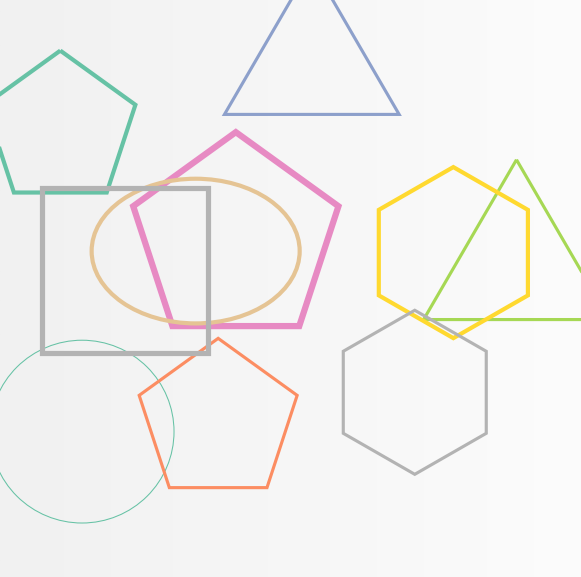[{"shape": "circle", "thickness": 0.5, "radius": 0.79, "center": [0.141, 0.252]}, {"shape": "pentagon", "thickness": 2, "radius": 0.68, "center": [0.104, 0.776]}, {"shape": "pentagon", "thickness": 1.5, "radius": 0.71, "center": [0.375, 0.27]}, {"shape": "triangle", "thickness": 1.5, "radius": 0.87, "center": [0.536, 0.888]}, {"shape": "pentagon", "thickness": 3, "radius": 0.93, "center": [0.406, 0.585]}, {"shape": "triangle", "thickness": 1.5, "radius": 0.92, "center": [0.889, 0.538]}, {"shape": "hexagon", "thickness": 2, "radius": 0.74, "center": [0.78, 0.562]}, {"shape": "oval", "thickness": 2, "radius": 0.89, "center": [0.337, 0.564]}, {"shape": "square", "thickness": 2.5, "radius": 0.72, "center": [0.215, 0.531]}, {"shape": "hexagon", "thickness": 1.5, "radius": 0.71, "center": [0.714, 0.32]}]